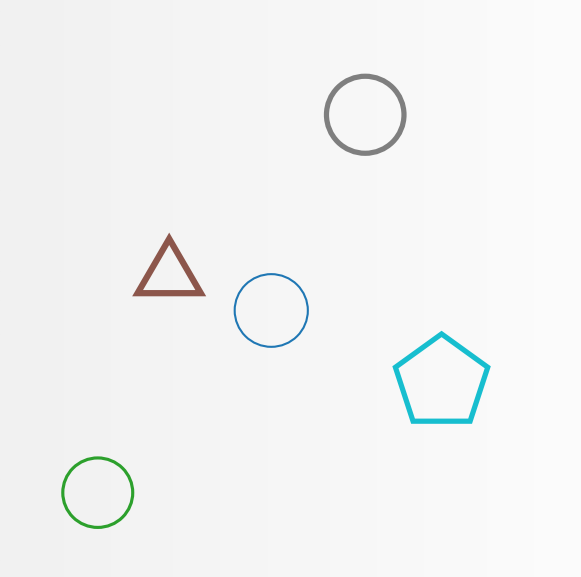[{"shape": "circle", "thickness": 1, "radius": 0.31, "center": [0.467, 0.461]}, {"shape": "circle", "thickness": 1.5, "radius": 0.3, "center": [0.168, 0.146]}, {"shape": "triangle", "thickness": 3, "radius": 0.31, "center": [0.291, 0.523]}, {"shape": "circle", "thickness": 2.5, "radius": 0.33, "center": [0.628, 0.8]}, {"shape": "pentagon", "thickness": 2.5, "radius": 0.42, "center": [0.76, 0.337]}]